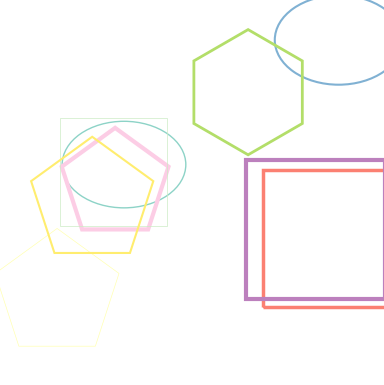[{"shape": "oval", "thickness": 1, "radius": 0.8, "center": [0.322, 0.573]}, {"shape": "pentagon", "thickness": 0.5, "radius": 0.85, "center": [0.148, 0.238]}, {"shape": "square", "thickness": 2.5, "radius": 0.89, "center": [0.862, 0.38]}, {"shape": "oval", "thickness": 1.5, "radius": 0.83, "center": [0.88, 0.896]}, {"shape": "hexagon", "thickness": 2, "radius": 0.81, "center": [0.644, 0.761]}, {"shape": "pentagon", "thickness": 3, "radius": 0.73, "center": [0.299, 0.522]}, {"shape": "square", "thickness": 3, "radius": 0.9, "center": [0.819, 0.405]}, {"shape": "square", "thickness": 0.5, "radius": 0.7, "center": [0.295, 0.553]}, {"shape": "pentagon", "thickness": 1.5, "radius": 0.83, "center": [0.239, 0.478]}]